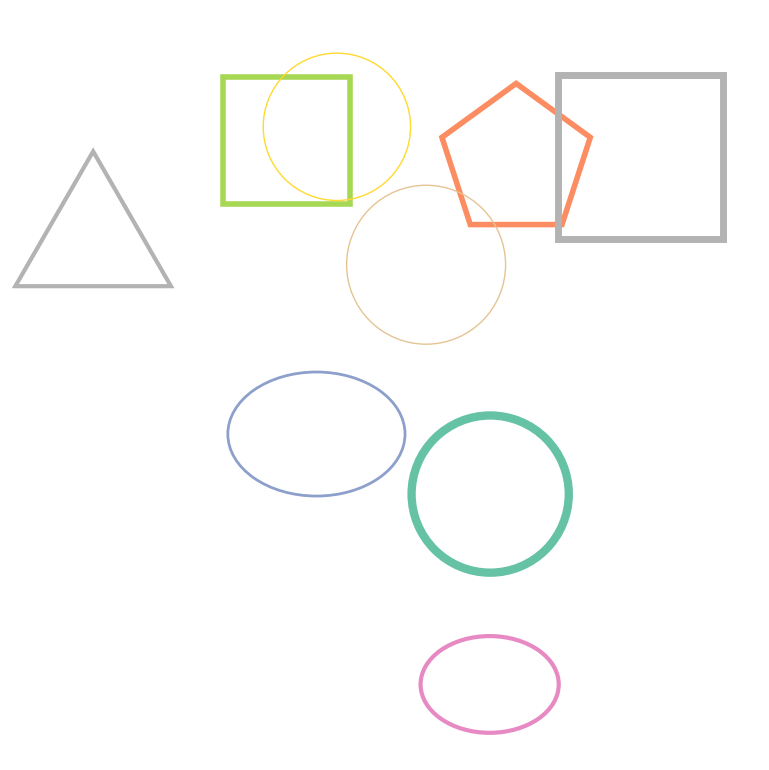[{"shape": "circle", "thickness": 3, "radius": 0.51, "center": [0.637, 0.358]}, {"shape": "pentagon", "thickness": 2, "radius": 0.51, "center": [0.67, 0.79]}, {"shape": "oval", "thickness": 1, "radius": 0.58, "center": [0.411, 0.436]}, {"shape": "oval", "thickness": 1.5, "radius": 0.45, "center": [0.636, 0.111]}, {"shape": "square", "thickness": 2, "radius": 0.41, "center": [0.372, 0.818]}, {"shape": "circle", "thickness": 0.5, "radius": 0.48, "center": [0.438, 0.835]}, {"shape": "circle", "thickness": 0.5, "radius": 0.52, "center": [0.553, 0.656]}, {"shape": "triangle", "thickness": 1.5, "radius": 0.58, "center": [0.121, 0.687]}, {"shape": "square", "thickness": 2.5, "radius": 0.53, "center": [0.832, 0.796]}]